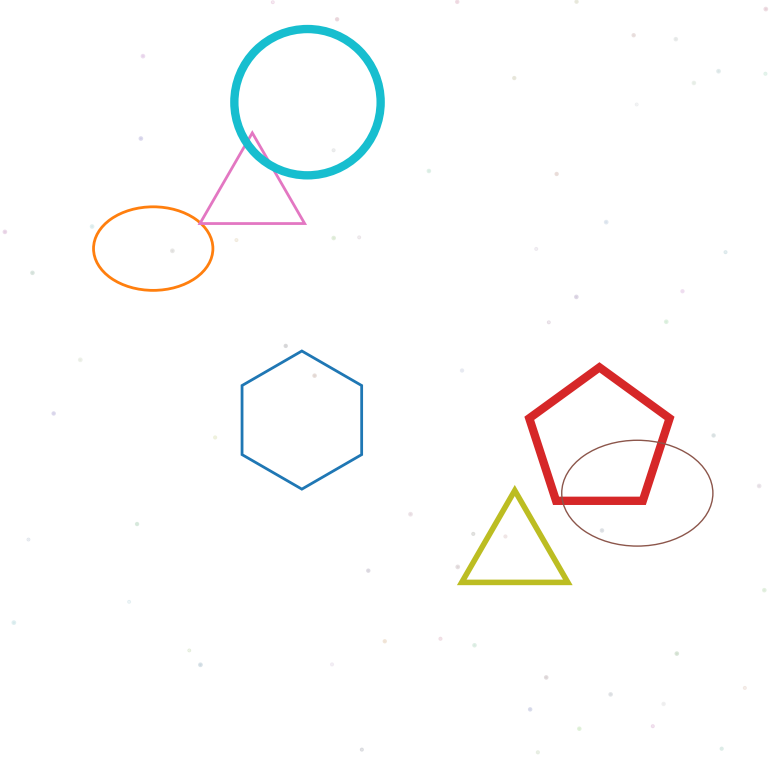[{"shape": "hexagon", "thickness": 1, "radius": 0.45, "center": [0.392, 0.454]}, {"shape": "oval", "thickness": 1, "radius": 0.39, "center": [0.199, 0.677]}, {"shape": "pentagon", "thickness": 3, "radius": 0.48, "center": [0.778, 0.427]}, {"shape": "oval", "thickness": 0.5, "radius": 0.49, "center": [0.828, 0.36]}, {"shape": "triangle", "thickness": 1, "radius": 0.39, "center": [0.328, 0.749]}, {"shape": "triangle", "thickness": 2, "radius": 0.4, "center": [0.669, 0.283]}, {"shape": "circle", "thickness": 3, "radius": 0.48, "center": [0.399, 0.867]}]